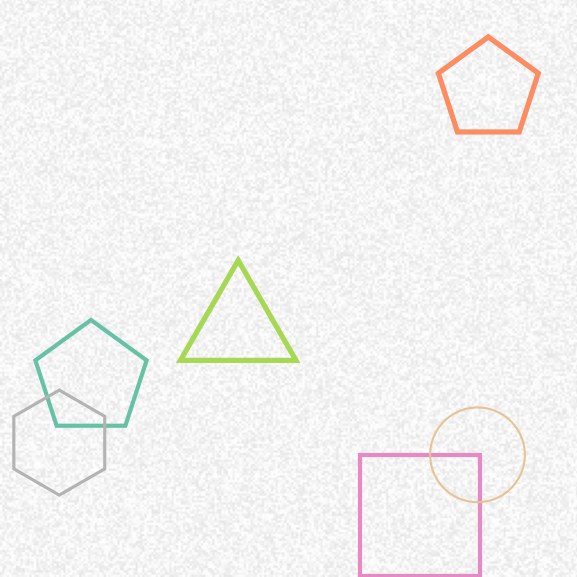[{"shape": "pentagon", "thickness": 2, "radius": 0.51, "center": [0.158, 0.344]}, {"shape": "pentagon", "thickness": 2.5, "radius": 0.45, "center": [0.846, 0.844]}, {"shape": "square", "thickness": 2, "radius": 0.52, "center": [0.727, 0.106]}, {"shape": "triangle", "thickness": 2.5, "radius": 0.58, "center": [0.412, 0.433]}, {"shape": "circle", "thickness": 1, "radius": 0.41, "center": [0.827, 0.212]}, {"shape": "hexagon", "thickness": 1.5, "radius": 0.45, "center": [0.103, 0.233]}]